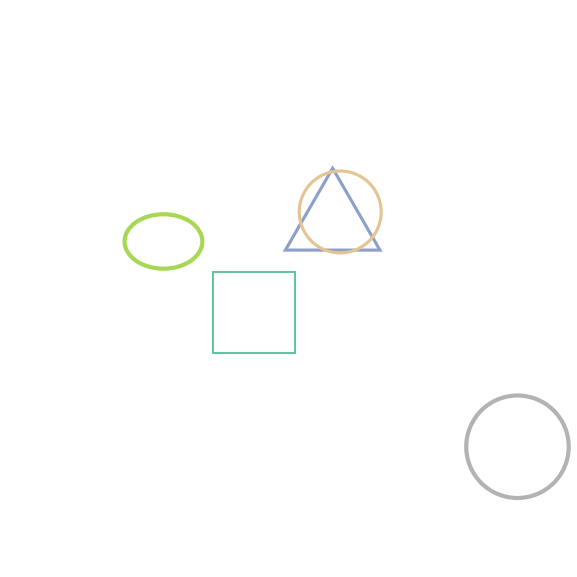[{"shape": "square", "thickness": 1, "radius": 0.35, "center": [0.439, 0.458]}, {"shape": "triangle", "thickness": 1.5, "radius": 0.47, "center": [0.576, 0.613]}, {"shape": "oval", "thickness": 2, "radius": 0.34, "center": [0.283, 0.581]}, {"shape": "circle", "thickness": 1.5, "radius": 0.35, "center": [0.589, 0.632]}, {"shape": "circle", "thickness": 2, "radius": 0.44, "center": [0.896, 0.226]}]